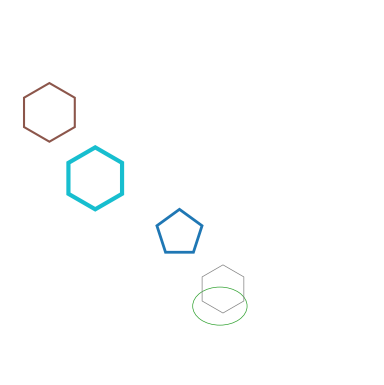[{"shape": "pentagon", "thickness": 2, "radius": 0.31, "center": [0.466, 0.395]}, {"shape": "oval", "thickness": 0.5, "radius": 0.35, "center": [0.571, 0.205]}, {"shape": "hexagon", "thickness": 1.5, "radius": 0.38, "center": [0.128, 0.708]}, {"shape": "hexagon", "thickness": 0.5, "radius": 0.31, "center": [0.579, 0.249]}, {"shape": "hexagon", "thickness": 3, "radius": 0.4, "center": [0.247, 0.537]}]